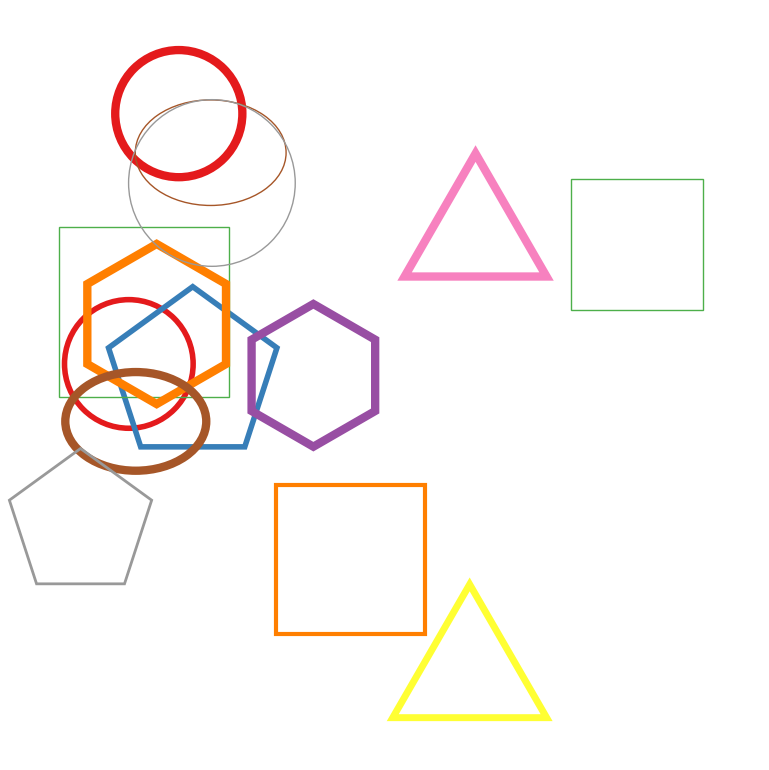[{"shape": "circle", "thickness": 3, "radius": 0.41, "center": [0.232, 0.852]}, {"shape": "circle", "thickness": 2, "radius": 0.42, "center": [0.167, 0.527]}, {"shape": "pentagon", "thickness": 2, "radius": 0.57, "center": [0.25, 0.513]}, {"shape": "square", "thickness": 0.5, "radius": 0.43, "center": [0.828, 0.682]}, {"shape": "square", "thickness": 0.5, "radius": 0.55, "center": [0.187, 0.595]}, {"shape": "hexagon", "thickness": 3, "radius": 0.46, "center": [0.407, 0.513]}, {"shape": "hexagon", "thickness": 3, "radius": 0.52, "center": [0.203, 0.579]}, {"shape": "square", "thickness": 1.5, "radius": 0.48, "center": [0.456, 0.273]}, {"shape": "triangle", "thickness": 2.5, "radius": 0.58, "center": [0.61, 0.126]}, {"shape": "oval", "thickness": 0.5, "radius": 0.49, "center": [0.274, 0.802]}, {"shape": "oval", "thickness": 3, "radius": 0.46, "center": [0.176, 0.453]}, {"shape": "triangle", "thickness": 3, "radius": 0.53, "center": [0.618, 0.694]}, {"shape": "pentagon", "thickness": 1, "radius": 0.49, "center": [0.105, 0.32]}, {"shape": "circle", "thickness": 0.5, "radius": 0.54, "center": [0.275, 0.762]}]